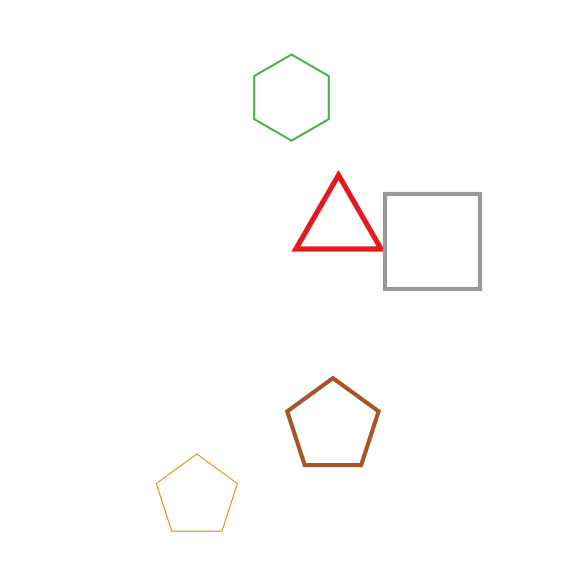[{"shape": "triangle", "thickness": 2.5, "radius": 0.43, "center": [0.586, 0.611]}, {"shape": "hexagon", "thickness": 1, "radius": 0.37, "center": [0.505, 0.83]}, {"shape": "pentagon", "thickness": 0.5, "radius": 0.37, "center": [0.341, 0.139]}, {"shape": "pentagon", "thickness": 2, "radius": 0.42, "center": [0.577, 0.261]}, {"shape": "square", "thickness": 2, "radius": 0.41, "center": [0.749, 0.581]}]